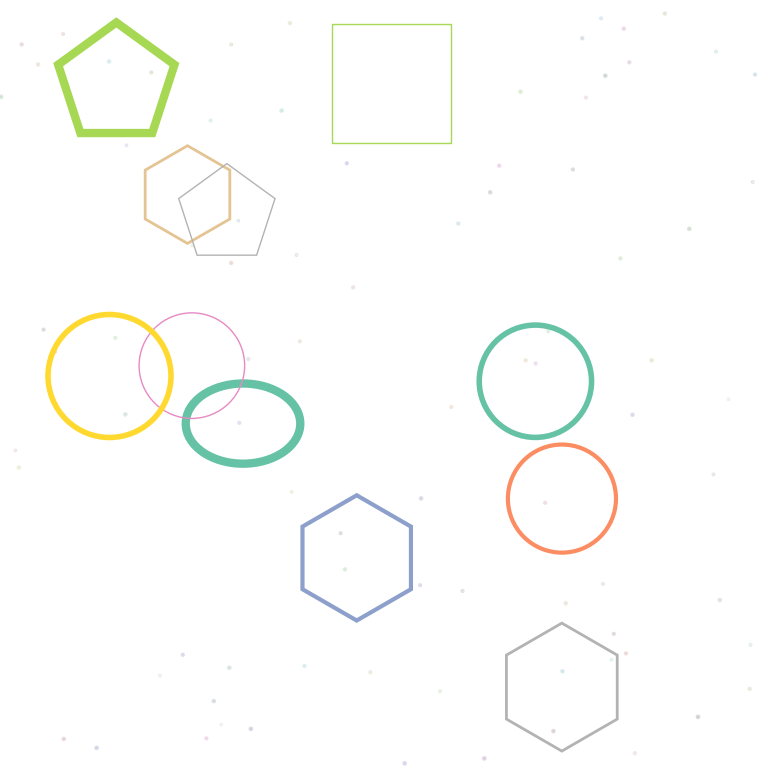[{"shape": "circle", "thickness": 2, "radius": 0.36, "center": [0.695, 0.505]}, {"shape": "oval", "thickness": 3, "radius": 0.37, "center": [0.316, 0.45]}, {"shape": "circle", "thickness": 1.5, "radius": 0.35, "center": [0.73, 0.352]}, {"shape": "hexagon", "thickness": 1.5, "radius": 0.41, "center": [0.463, 0.275]}, {"shape": "circle", "thickness": 0.5, "radius": 0.34, "center": [0.249, 0.525]}, {"shape": "square", "thickness": 0.5, "radius": 0.39, "center": [0.509, 0.892]}, {"shape": "pentagon", "thickness": 3, "radius": 0.4, "center": [0.151, 0.891]}, {"shape": "circle", "thickness": 2, "radius": 0.4, "center": [0.142, 0.512]}, {"shape": "hexagon", "thickness": 1, "radius": 0.32, "center": [0.244, 0.747]}, {"shape": "hexagon", "thickness": 1, "radius": 0.42, "center": [0.73, 0.108]}, {"shape": "pentagon", "thickness": 0.5, "radius": 0.33, "center": [0.295, 0.722]}]